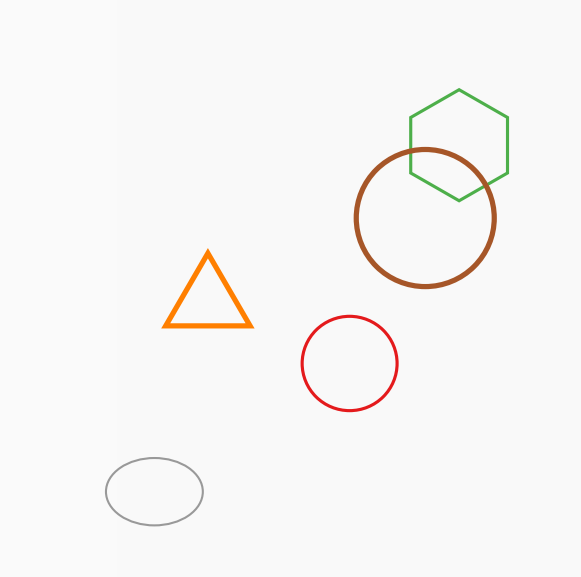[{"shape": "circle", "thickness": 1.5, "radius": 0.41, "center": [0.601, 0.37]}, {"shape": "hexagon", "thickness": 1.5, "radius": 0.48, "center": [0.79, 0.748]}, {"shape": "triangle", "thickness": 2.5, "radius": 0.42, "center": [0.358, 0.477]}, {"shape": "circle", "thickness": 2.5, "radius": 0.59, "center": [0.732, 0.622]}, {"shape": "oval", "thickness": 1, "radius": 0.42, "center": [0.266, 0.148]}]